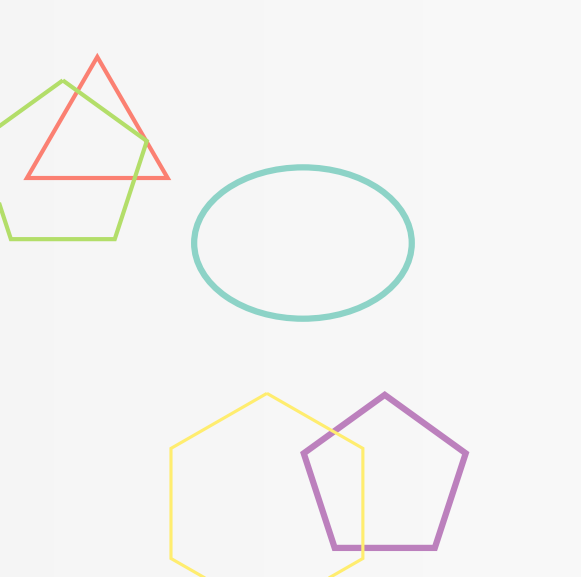[{"shape": "oval", "thickness": 3, "radius": 0.94, "center": [0.521, 0.578]}, {"shape": "triangle", "thickness": 2, "radius": 0.7, "center": [0.167, 0.761]}, {"shape": "pentagon", "thickness": 2, "radius": 0.76, "center": [0.108, 0.708]}, {"shape": "pentagon", "thickness": 3, "radius": 0.73, "center": [0.662, 0.169]}, {"shape": "hexagon", "thickness": 1.5, "radius": 0.95, "center": [0.459, 0.127]}]